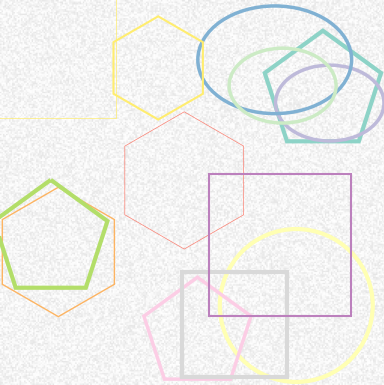[{"shape": "pentagon", "thickness": 3, "radius": 0.79, "center": [0.839, 0.761]}, {"shape": "circle", "thickness": 3, "radius": 0.99, "center": [0.77, 0.207]}, {"shape": "oval", "thickness": 2.5, "radius": 0.7, "center": [0.856, 0.732]}, {"shape": "hexagon", "thickness": 0.5, "radius": 0.89, "center": [0.479, 0.531]}, {"shape": "oval", "thickness": 2.5, "radius": 1.0, "center": [0.714, 0.845]}, {"shape": "hexagon", "thickness": 1, "radius": 0.84, "center": [0.152, 0.346]}, {"shape": "pentagon", "thickness": 3, "radius": 0.77, "center": [0.132, 0.378]}, {"shape": "pentagon", "thickness": 2.5, "radius": 0.73, "center": [0.513, 0.134]}, {"shape": "square", "thickness": 3, "radius": 0.69, "center": [0.609, 0.158]}, {"shape": "square", "thickness": 1.5, "radius": 0.92, "center": [0.726, 0.364]}, {"shape": "oval", "thickness": 2.5, "radius": 0.69, "center": [0.734, 0.778]}, {"shape": "square", "thickness": 0.5, "radius": 0.86, "center": [0.128, 0.867]}, {"shape": "hexagon", "thickness": 1.5, "radius": 0.67, "center": [0.411, 0.823]}]